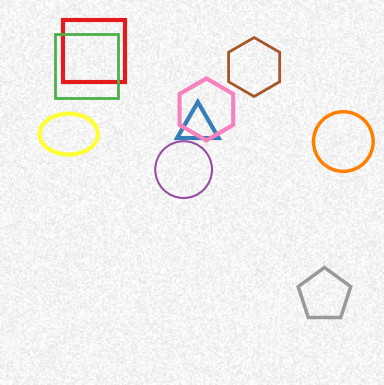[{"shape": "square", "thickness": 3, "radius": 0.4, "center": [0.244, 0.868]}, {"shape": "triangle", "thickness": 3, "radius": 0.31, "center": [0.514, 0.673]}, {"shape": "square", "thickness": 2, "radius": 0.41, "center": [0.225, 0.829]}, {"shape": "circle", "thickness": 1.5, "radius": 0.37, "center": [0.477, 0.559]}, {"shape": "circle", "thickness": 2.5, "radius": 0.39, "center": [0.892, 0.632]}, {"shape": "oval", "thickness": 3, "radius": 0.38, "center": [0.178, 0.652]}, {"shape": "hexagon", "thickness": 2, "radius": 0.38, "center": [0.66, 0.826]}, {"shape": "hexagon", "thickness": 3, "radius": 0.4, "center": [0.536, 0.716]}, {"shape": "pentagon", "thickness": 2.5, "radius": 0.36, "center": [0.843, 0.233]}]